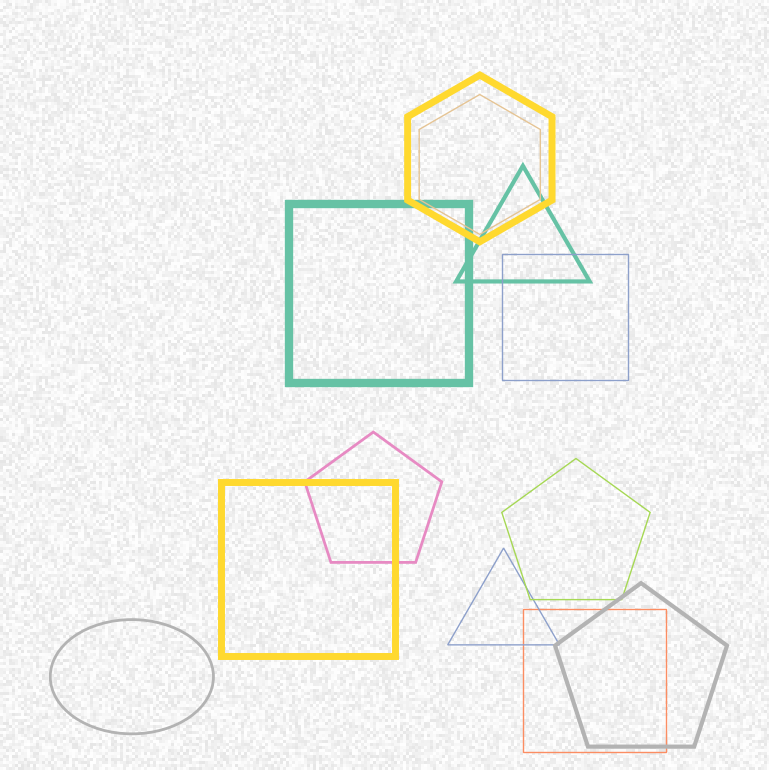[{"shape": "triangle", "thickness": 1.5, "radius": 0.5, "center": [0.679, 0.685]}, {"shape": "square", "thickness": 3, "radius": 0.58, "center": [0.493, 0.619]}, {"shape": "square", "thickness": 0.5, "radius": 0.46, "center": [0.772, 0.116]}, {"shape": "triangle", "thickness": 0.5, "radius": 0.42, "center": [0.654, 0.204]}, {"shape": "square", "thickness": 0.5, "radius": 0.41, "center": [0.734, 0.588]}, {"shape": "pentagon", "thickness": 1, "radius": 0.47, "center": [0.485, 0.345]}, {"shape": "pentagon", "thickness": 0.5, "radius": 0.51, "center": [0.748, 0.303]}, {"shape": "hexagon", "thickness": 2.5, "radius": 0.54, "center": [0.623, 0.794]}, {"shape": "square", "thickness": 2.5, "radius": 0.57, "center": [0.4, 0.261]}, {"shape": "hexagon", "thickness": 0.5, "radius": 0.45, "center": [0.623, 0.786]}, {"shape": "oval", "thickness": 1, "radius": 0.53, "center": [0.171, 0.121]}, {"shape": "pentagon", "thickness": 1.5, "radius": 0.59, "center": [0.833, 0.125]}]